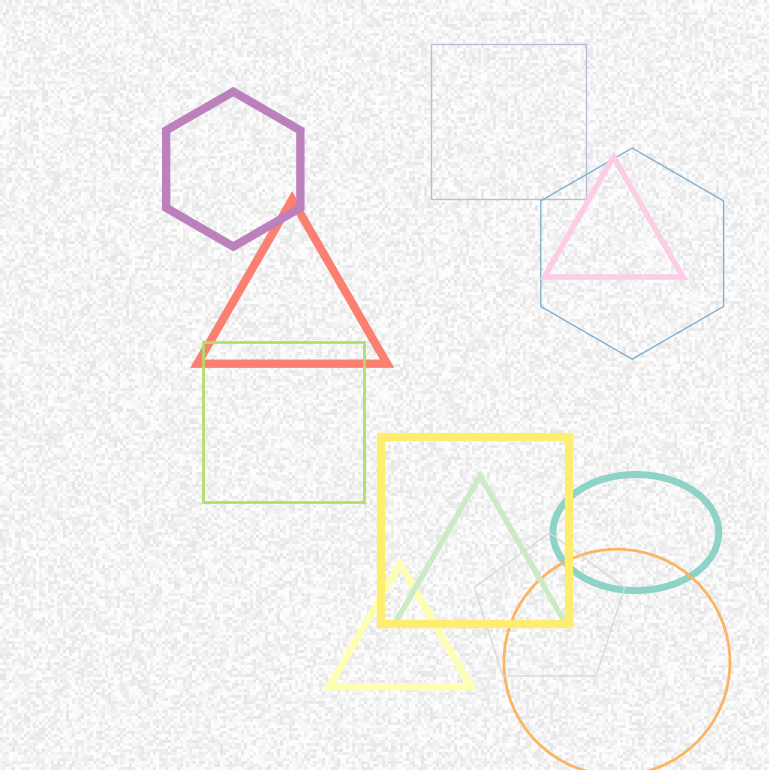[{"shape": "oval", "thickness": 2.5, "radius": 0.54, "center": [0.826, 0.308]}, {"shape": "triangle", "thickness": 2.5, "radius": 0.53, "center": [0.52, 0.161]}, {"shape": "square", "thickness": 0.5, "radius": 0.5, "center": [0.66, 0.842]}, {"shape": "triangle", "thickness": 3, "radius": 0.71, "center": [0.38, 0.599]}, {"shape": "hexagon", "thickness": 0.5, "radius": 0.69, "center": [0.821, 0.671]}, {"shape": "circle", "thickness": 1, "radius": 0.73, "center": [0.801, 0.14]}, {"shape": "square", "thickness": 1, "radius": 0.52, "center": [0.368, 0.452]}, {"shape": "triangle", "thickness": 2, "radius": 0.52, "center": [0.797, 0.692]}, {"shape": "pentagon", "thickness": 0.5, "radius": 0.51, "center": [0.714, 0.205]}, {"shape": "hexagon", "thickness": 3, "radius": 0.5, "center": [0.303, 0.78]}, {"shape": "triangle", "thickness": 2, "radius": 0.65, "center": [0.624, 0.253]}, {"shape": "square", "thickness": 3, "radius": 0.61, "center": [0.617, 0.311]}]